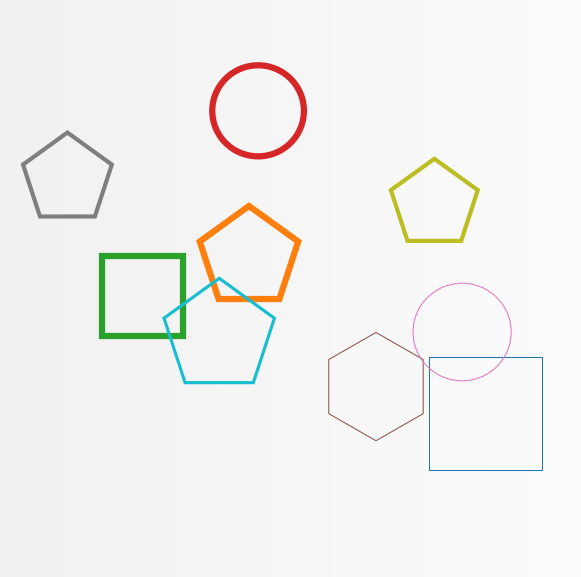[{"shape": "square", "thickness": 0.5, "radius": 0.49, "center": [0.836, 0.284]}, {"shape": "pentagon", "thickness": 3, "radius": 0.45, "center": [0.428, 0.553]}, {"shape": "square", "thickness": 3, "radius": 0.35, "center": [0.245, 0.486]}, {"shape": "circle", "thickness": 3, "radius": 0.39, "center": [0.444, 0.807]}, {"shape": "hexagon", "thickness": 0.5, "radius": 0.47, "center": [0.647, 0.33]}, {"shape": "circle", "thickness": 0.5, "radius": 0.42, "center": [0.795, 0.424]}, {"shape": "pentagon", "thickness": 2, "radius": 0.4, "center": [0.116, 0.689]}, {"shape": "pentagon", "thickness": 2, "radius": 0.39, "center": [0.747, 0.646]}, {"shape": "pentagon", "thickness": 1.5, "radius": 0.5, "center": [0.377, 0.417]}]